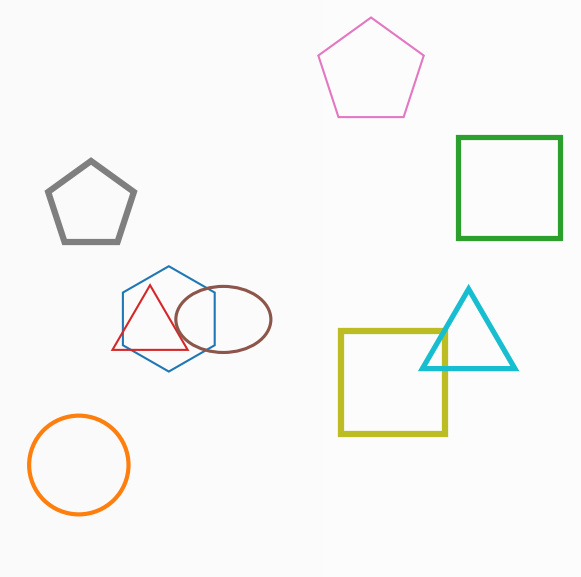[{"shape": "hexagon", "thickness": 1, "radius": 0.46, "center": [0.29, 0.447]}, {"shape": "circle", "thickness": 2, "radius": 0.43, "center": [0.136, 0.194]}, {"shape": "square", "thickness": 2.5, "radius": 0.44, "center": [0.876, 0.675]}, {"shape": "triangle", "thickness": 1, "radius": 0.37, "center": [0.258, 0.431]}, {"shape": "oval", "thickness": 1.5, "radius": 0.41, "center": [0.384, 0.446]}, {"shape": "pentagon", "thickness": 1, "radius": 0.48, "center": [0.638, 0.873]}, {"shape": "pentagon", "thickness": 3, "radius": 0.39, "center": [0.157, 0.643]}, {"shape": "square", "thickness": 3, "radius": 0.45, "center": [0.675, 0.336]}, {"shape": "triangle", "thickness": 2.5, "radius": 0.46, "center": [0.806, 0.407]}]